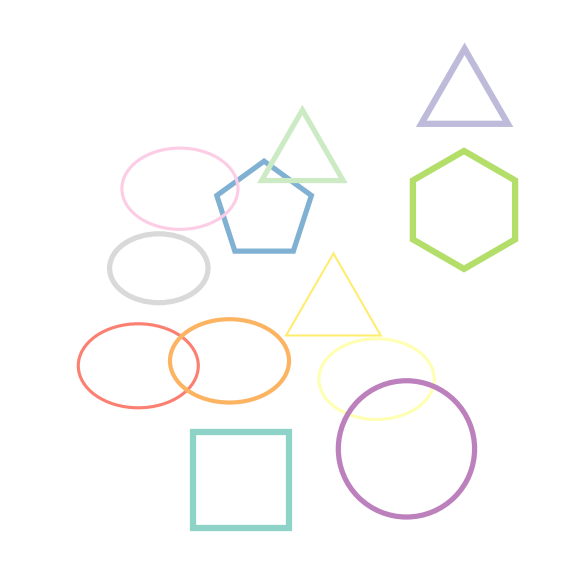[{"shape": "square", "thickness": 3, "radius": 0.42, "center": [0.417, 0.167]}, {"shape": "oval", "thickness": 1.5, "radius": 0.5, "center": [0.652, 0.343]}, {"shape": "triangle", "thickness": 3, "radius": 0.43, "center": [0.804, 0.828]}, {"shape": "oval", "thickness": 1.5, "radius": 0.52, "center": [0.239, 0.366]}, {"shape": "pentagon", "thickness": 2.5, "radius": 0.43, "center": [0.457, 0.634]}, {"shape": "oval", "thickness": 2, "radius": 0.52, "center": [0.397, 0.374]}, {"shape": "hexagon", "thickness": 3, "radius": 0.51, "center": [0.803, 0.636]}, {"shape": "oval", "thickness": 1.5, "radius": 0.5, "center": [0.312, 0.672]}, {"shape": "oval", "thickness": 2.5, "radius": 0.43, "center": [0.275, 0.535]}, {"shape": "circle", "thickness": 2.5, "radius": 0.59, "center": [0.704, 0.222]}, {"shape": "triangle", "thickness": 2.5, "radius": 0.41, "center": [0.524, 0.727]}, {"shape": "triangle", "thickness": 1, "radius": 0.47, "center": [0.577, 0.466]}]